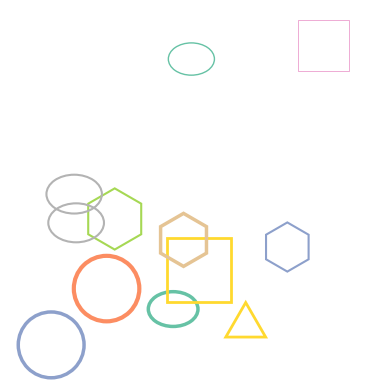[{"shape": "oval", "thickness": 1, "radius": 0.3, "center": [0.497, 0.847]}, {"shape": "oval", "thickness": 2.5, "radius": 0.32, "center": [0.45, 0.197]}, {"shape": "circle", "thickness": 3, "radius": 0.43, "center": [0.277, 0.25]}, {"shape": "hexagon", "thickness": 1.5, "radius": 0.32, "center": [0.746, 0.358]}, {"shape": "circle", "thickness": 2.5, "radius": 0.43, "center": [0.133, 0.104]}, {"shape": "square", "thickness": 0.5, "radius": 0.34, "center": [0.841, 0.881]}, {"shape": "hexagon", "thickness": 1.5, "radius": 0.4, "center": [0.298, 0.431]}, {"shape": "triangle", "thickness": 2, "radius": 0.3, "center": [0.638, 0.154]}, {"shape": "square", "thickness": 2, "radius": 0.42, "center": [0.517, 0.298]}, {"shape": "hexagon", "thickness": 2.5, "radius": 0.34, "center": [0.477, 0.377]}, {"shape": "oval", "thickness": 1.5, "radius": 0.36, "center": [0.198, 0.421]}, {"shape": "oval", "thickness": 1.5, "radius": 0.36, "center": [0.193, 0.496]}]